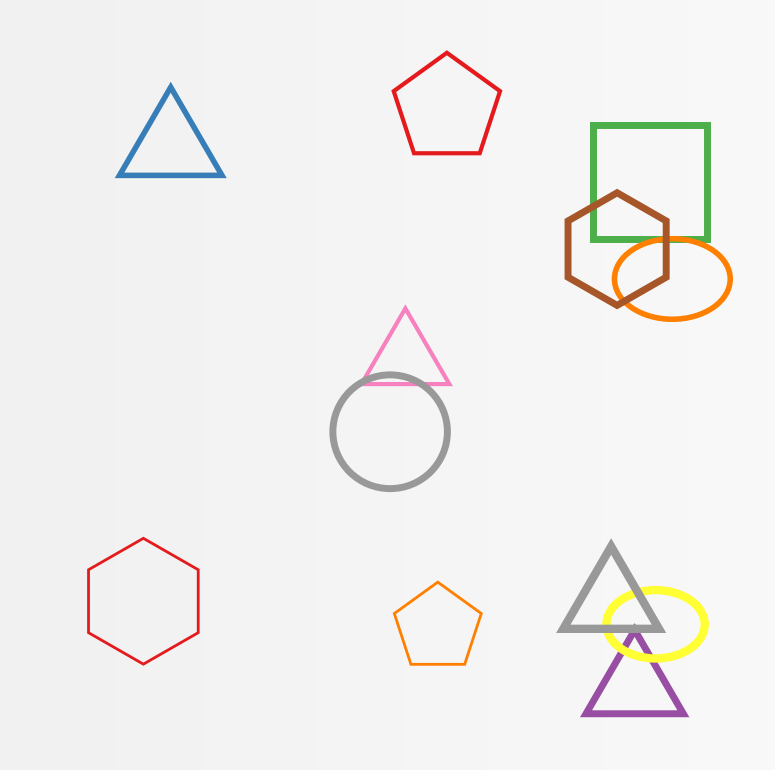[{"shape": "hexagon", "thickness": 1, "radius": 0.41, "center": [0.185, 0.219]}, {"shape": "pentagon", "thickness": 1.5, "radius": 0.36, "center": [0.577, 0.859]}, {"shape": "triangle", "thickness": 2, "radius": 0.38, "center": [0.22, 0.81]}, {"shape": "square", "thickness": 2.5, "radius": 0.37, "center": [0.839, 0.764]}, {"shape": "triangle", "thickness": 2.5, "radius": 0.36, "center": [0.819, 0.109]}, {"shape": "oval", "thickness": 2, "radius": 0.37, "center": [0.868, 0.638]}, {"shape": "pentagon", "thickness": 1, "radius": 0.29, "center": [0.565, 0.185]}, {"shape": "oval", "thickness": 3, "radius": 0.32, "center": [0.846, 0.189]}, {"shape": "hexagon", "thickness": 2.5, "radius": 0.37, "center": [0.796, 0.677]}, {"shape": "triangle", "thickness": 1.5, "radius": 0.33, "center": [0.523, 0.534]}, {"shape": "circle", "thickness": 2.5, "radius": 0.37, "center": [0.503, 0.439]}, {"shape": "triangle", "thickness": 3, "radius": 0.36, "center": [0.789, 0.219]}]